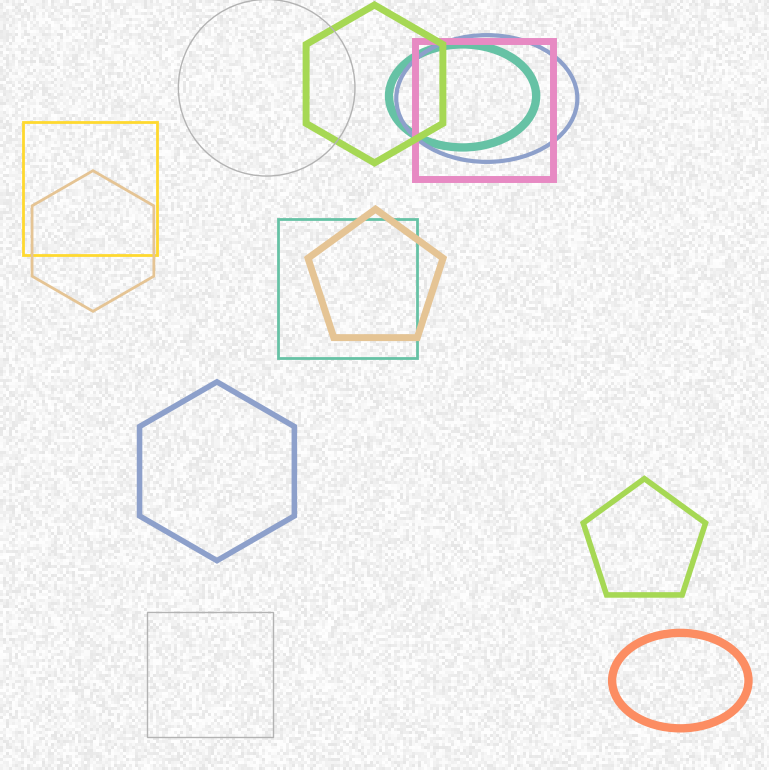[{"shape": "square", "thickness": 1, "radius": 0.45, "center": [0.451, 0.625]}, {"shape": "oval", "thickness": 3, "radius": 0.48, "center": [0.601, 0.875]}, {"shape": "oval", "thickness": 3, "radius": 0.44, "center": [0.884, 0.116]}, {"shape": "oval", "thickness": 1.5, "radius": 0.59, "center": [0.632, 0.872]}, {"shape": "hexagon", "thickness": 2, "radius": 0.58, "center": [0.282, 0.388]}, {"shape": "square", "thickness": 2.5, "radius": 0.45, "center": [0.629, 0.858]}, {"shape": "hexagon", "thickness": 2.5, "radius": 0.51, "center": [0.486, 0.891]}, {"shape": "pentagon", "thickness": 2, "radius": 0.42, "center": [0.837, 0.295]}, {"shape": "square", "thickness": 1, "radius": 0.43, "center": [0.117, 0.755]}, {"shape": "hexagon", "thickness": 1, "radius": 0.46, "center": [0.121, 0.687]}, {"shape": "pentagon", "thickness": 2.5, "radius": 0.46, "center": [0.488, 0.636]}, {"shape": "square", "thickness": 0.5, "radius": 0.41, "center": [0.273, 0.124]}, {"shape": "circle", "thickness": 0.5, "radius": 0.57, "center": [0.346, 0.886]}]